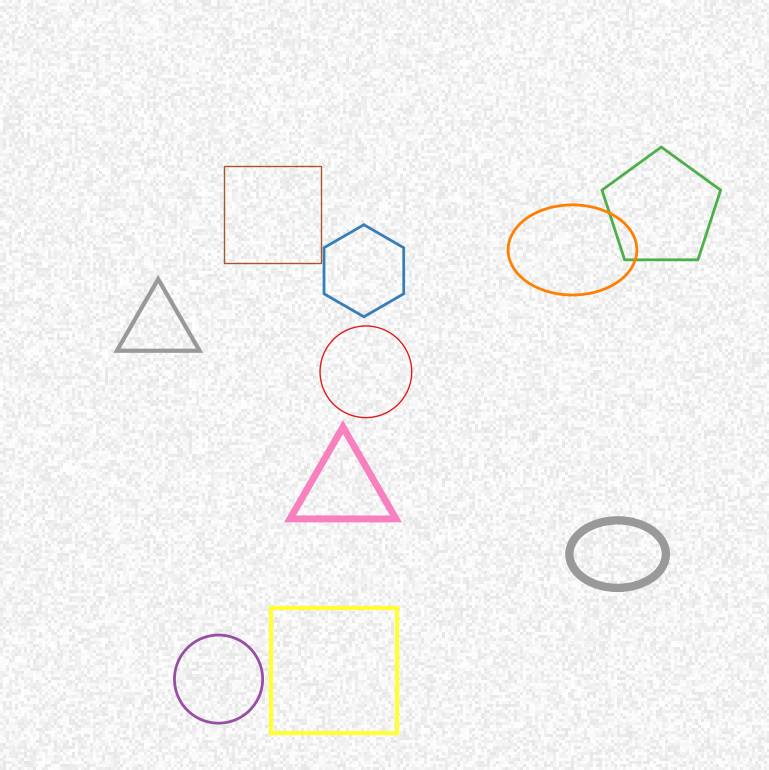[{"shape": "circle", "thickness": 0.5, "radius": 0.3, "center": [0.475, 0.517]}, {"shape": "hexagon", "thickness": 1, "radius": 0.3, "center": [0.473, 0.648]}, {"shape": "pentagon", "thickness": 1, "radius": 0.4, "center": [0.859, 0.728]}, {"shape": "circle", "thickness": 1, "radius": 0.29, "center": [0.284, 0.118]}, {"shape": "oval", "thickness": 1, "radius": 0.42, "center": [0.743, 0.675]}, {"shape": "square", "thickness": 1.5, "radius": 0.41, "center": [0.434, 0.129]}, {"shape": "square", "thickness": 0.5, "radius": 0.31, "center": [0.354, 0.722]}, {"shape": "triangle", "thickness": 2.5, "radius": 0.4, "center": [0.445, 0.366]}, {"shape": "oval", "thickness": 3, "radius": 0.31, "center": [0.802, 0.28]}, {"shape": "triangle", "thickness": 1.5, "radius": 0.31, "center": [0.205, 0.575]}]